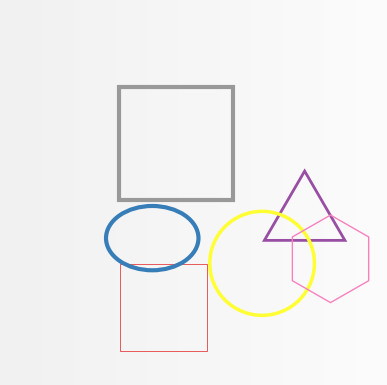[{"shape": "square", "thickness": 0.5, "radius": 0.56, "center": [0.421, 0.201]}, {"shape": "oval", "thickness": 3, "radius": 0.6, "center": [0.393, 0.381]}, {"shape": "triangle", "thickness": 2, "radius": 0.6, "center": [0.786, 0.436]}, {"shape": "circle", "thickness": 2.5, "radius": 0.68, "center": [0.676, 0.316]}, {"shape": "hexagon", "thickness": 1, "radius": 0.57, "center": [0.853, 0.328]}, {"shape": "square", "thickness": 3, "radius": 0.73, "center": [0.455, 0.627]}]